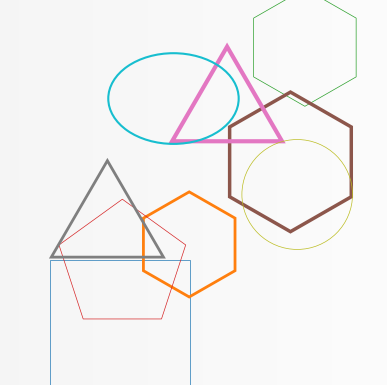[{"shape": "square", "thickness": 0.5, "radius": 0.9, "center": [0.309, 0.143]}, {"shape": "hexagon", "thickness": 2, "radius": 0.68, "center": [0.488, 0.365]}, {"shape": "hexagon", "thickness": 0.5, "radius": 0.76, "center": [0.787, 0.877]}, {"shape": "pentagon", "thickness": 0.5, "radius": 0.86, "center": [0.316, 0.311]}, {"shape": "hexagon", "thickness": 2.5, "radius": 0.91, "center": [0.75, 0.58]}, {"shape": "triangle", "thickness": 3, "radius": 0.82, "center": [0.586, 0.715]}, {"shape": "triangle", "thickness": 2, "radius": 0.84, "center": [0.277, 0.416]}, {"shape": "circle", "thickness": 0.5, "radius": 0.71, "center": [0.767, 0.495]}, {"shape": "oval", "thickness": 1.5, "radius": 0.84, "center": [0.448, 0.744]}]